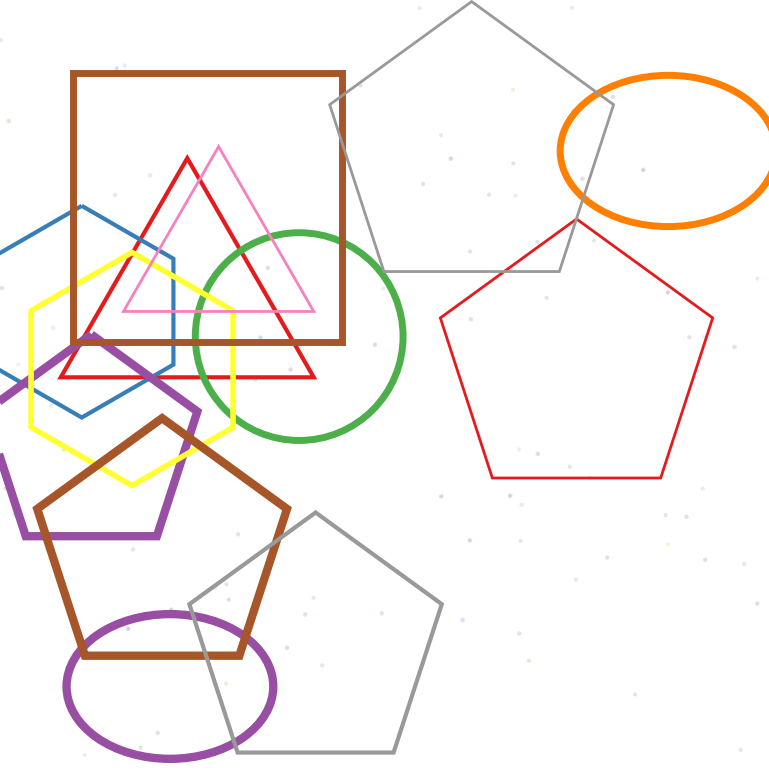[{"shape": "triangle", "thickness": 1.5, "radius": 0.95, "center": [0.243, 0.605]}, {"shape": "pentagon", "thickness": 1, "radius": 0.93, "center": [0.749, 0.53]}, {"shape": "hexagon", "thickness": 1.5, "radius": 0.69, "center": [0.106, 0.595]}, {"shape": "circle", "thickness": 2.5, "radius": 0.67, "center": [0.389, 0.563]}, {"shape": "pentagon", "thickness": 3, "radius": 0.72, "center": [0.119, 0.421]}, {"shape": "oval", "thickness": 3, "radius": 0.67, "center": [0.221, 0.108]}, {"shape": "oval", "thickness": 2.5, "radius": 0.7, "center": [0.868, 0.804]}, {"shape": "hexagon", "thickness": 2, "radius": 0.76, "center": [0.171, 0.521]}, {"shape": "pentagon", "thickness": 3, "radius": 0.85, "center": [0.211, 0.286]}, {"shape": "square", "thickness": 2.5, "radius": 0.87, "center": [0.269, 0.73]}, {"shape": "triangle", "thickness": 1, "radius": 0.71, "center": [0.284, 0.667]}, {"shape": "pentagon", "thickness": 1.5, "radius": 0.86, "center": [0.41, 0.162]}, {"shape": "pentagon", "thickness": 1, "radius": 0.97, "center": [0.612, 0.804]}]